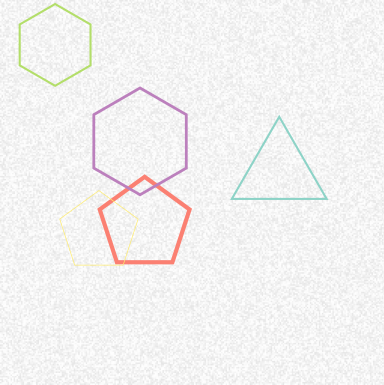[{"shape": "triangle", "thickness": 1.5, "radius": 0.71, "center": [0.725, 0.554]}, {"shape": "pentagon", "thickness": 3, "radius": 0.61, "center": [0.376, 0.418]}, {"shape": "hexagon", "thickness": 1.5, "radius": 0.53, "center": [0.143, 0.883]}, {"shape": "hexagon", "thickness": 2, "radius": 0.69, "center": [0.364, 0.633]}, {"shape": "pentagon", "thickness": 0.5, "radius": 0.54, "center": [0.257, 0.398]}]